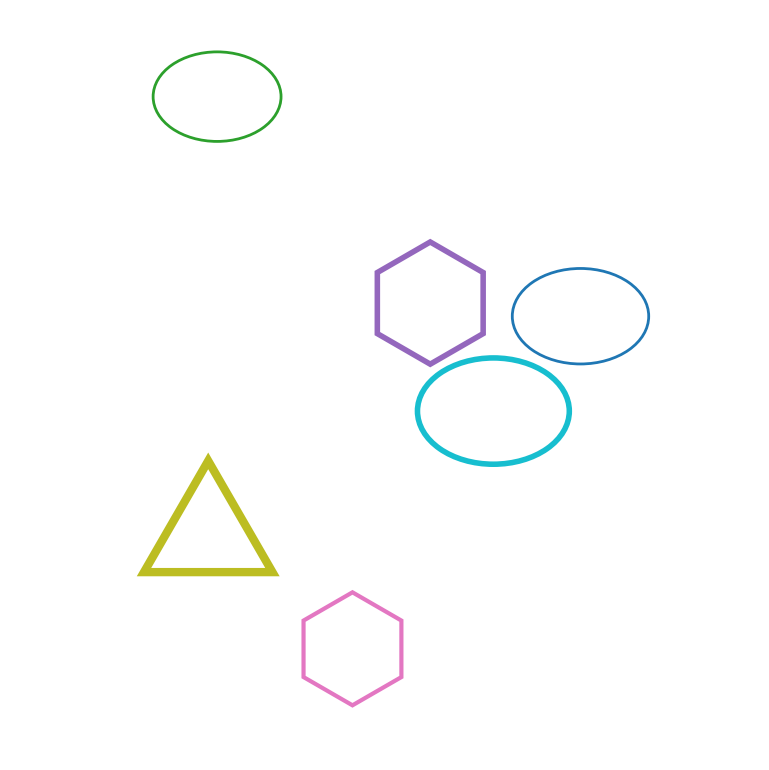[{"shape": "oval", "thickness": 1, "radius": 0.44, "center": [0.754, 0.589]}, {"shape": "oval", "thickness": 1, "radius": 0.42, "center": [0.282, 0.874]}, {"shape": "hexagon", "thickness": 2, "radius": 0.4, "center": [0.559, 0.606]}, {"shape": "hexagon", "thickness": 1.5, "radius": 0.37, "center": [0.458, 0.157]}, {"shape": "triangle", "thickness": 3, "radius": 0.48, "center": [0.27, 0.305]}, {"shape": "oval", "thickness": 2, "radius": 0.49, "center": [0.641, 0.466]}]